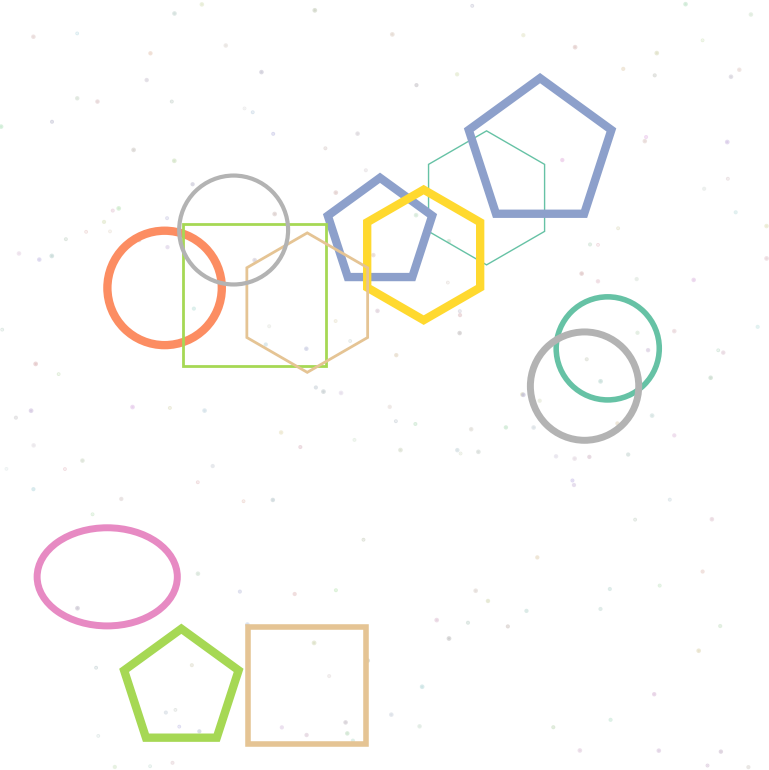[{"shape": "circle", "thickness": 2, "radius": 0.33, "center": [0.789, 0.548]}, {"shape": "hexagon", "thickness": 0.5, "radius": 0.44, "center": [0.632, 0.743]}, {"shape": "circle", "thickness": 3, "radius": 0.37, "center": [0.214, 0.626]}, {"shape": "pentagon", "thickness": 3, "radius": 0.49, "center": [0.701, 0.801]}, {"shape": "pentagon", "thickness": 3, "radius": 0.36, "center": [0.494, 0.698]}, {"shape": "oval", "thickness": 2.5, "radius": 0.46, "center": [0.139, 0.251]}, {"shape": "pentagon", "thickness": 3, "radius": 0.39, "center": [0.236, 0.105]}, {"shape": "square", "thickness": 1, "radius": 0.46, "center": [0.33, 0.617]}, {"shape": "hexagon", "thickness": 3, "radius": 0.42, "center": [0.55, 0.669]}, {"shape": "hexagon", "thickness": 1, "radius": 0.45, "center": [0.399, 0.607]}, {"shape": "square", "thickness": 2, "radius": 0.38, "center": [0.399, 0.11]}, {"shape": "circle", "thickness": 2.5, "radius": 0.35, "center": [0.759, 0.499]}, {"shape": "circle", "thickness": 1.5, "radius": 0.35, "center": [0.303, 0.701]}]